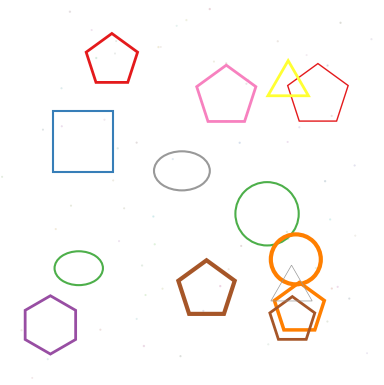[{"shape": "pentagon", "thickness": 1, "radius": 0.41, "center": [0.826, 0.752]}, {"shape": "pentagon", "thickness": 2, "radius": 0.35, "center": [0.291, 0.843]}, {"shape": "square", "thickness": 1.5, "radius": 0.39, "center": [0.216, 0.633]}, {"shape": "oval", "thickness": 1.5, "radius": 0.31, "center": [0.205, 0.303]}, {"shape": "circle", "thickness": 1.5, "radius": 0.41, "center": [0.694, 0.445]}, {"shape": "hexagon", "thickness": 2, "radius": 0.38, "center": [0.131, 0.156]}, {"shape": "pentagon", "thickness": 2.5, "radius": 0.34, "center": [0.778, 0.198]}, {"shape": "circle", "thickness": 3, "radius": 0.32, "center": [0.768, 0.326]}, {"shape": "triangle", "thickness": 2, "radius": 0.3, "center": [0.748, 0.782]}, {"shape": "pentagon", "thickness": 3, "radius": 0.38, "center": [0.536, 0.247]}, {"shape": "pentagon", "thickness": 2, "radius": 0.31, "center": [0.759, 0.168]}, {"shape": "pentagon", "thickness": 2, "radius": 0.4, "center": [0.588, 0.75]}, {"shape": "triangle", "thickness": 0.5, "radius": 0.31, "center": [0.757, 0.249]}, {"shape": "oval", "thickness": 1.5, "radius": 0.36, "center": [0.472, 0.556]}]